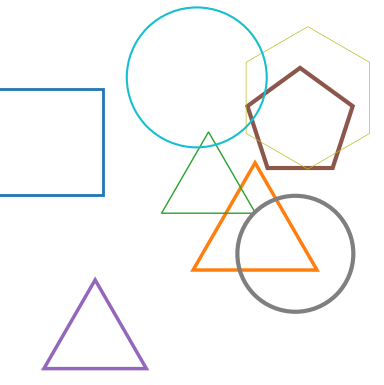[{"shape": "square", "thickness": 2, "radius": 0.68, "center": [0.132, 0.632]}, {"shape": "triangle", "thickness": 2.5, "radius": 0.93, "center": [0.662, 0.391]}, {"shape": "triangle", "thickness": 1, "radius": 0.7, "center": [0.542, 0.517]}, {"shape": "triangle", "thickness": 2.5, "radius": 0.77, "center": [0.247, 0.119]}, {"shape": "pentagon", "thickness": 3, "radius": 0.72, "center": [0.779, 0.68]}, {"shape": "circle", "thickness": 3, "radius": 0.75, "center": [0.767, 0.341]}, {"shape": "hexagon", "thickness": 0.5, "radius": 0.92, "center": [0.8, 0.746]}, {"shape": "circle", "thickness": 1.5, "radius": 0.91, "center": [0.511, 0.799]}]